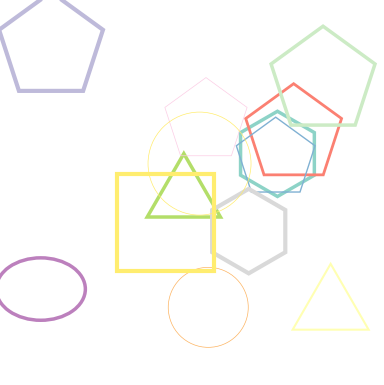[{"shape": "hexagon", "thickness": 2.5, "radius": 0.55, "center": [0.721, 0.6]}, {"shape": "triangle", "thickness": 1.5, "radius": 0.57, "center": [0.859, 0.201]}, {"shape": "pentagon", "thickness": 3, "radius": 0.71, "center": [0.133, 0.879]}, {"shape": "pentagon", "thickness": 2, "radius": 0.65, "center": [0.763, 0.652]}, {"shape": "pentagon", "thickness": 1, "radius": 0.54, "center": [0.716, 0.588]}, {"shape": "circle", "thickness": 0.5, "radius": 0.52, "center": [0.541, 0.202]}, {"shape": "triangle", "thickness": 2.5, "radius": 0.55, "center": [0.477, 0.491]}, {"shape": "pentagon", "thickness": 0.5, "radius": 0.56, "center": [0.535, 0.686]}, {"shape": "hexagon", "thickness": 3, "radius": 0.55, "center": [0.646, 0.4]}, {"shape": "oval", "thickness": 2.5, "radius": 0.58, "center": [0.106, 0.249]}, {"shape": "pentagon", "thickness": 2.5, "radius": 0.71, "center": [0.839, 0.79]}, {"shape": "circle", "thickness": 0.5, "radius": 0.67, "center": [0.518, 0.575]}, {"shape": "square", "thickness": 3, "radius": 0.63, "center": [0.43, 0.422]}]